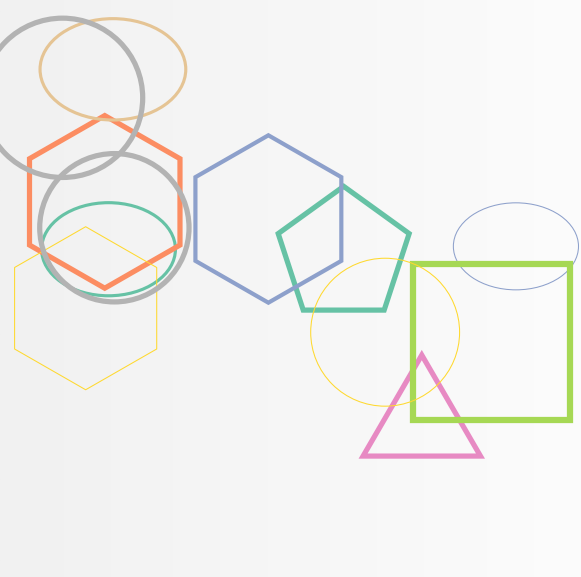[{"shape": "pentagon", "thickness": 2.5, "radius": 0.59, "center": [0.591, 0.558]}, {"shape": "oval", "thickness": 1.5, "radius": 0.58, "center": [0.187, 0.568]}, {"shape": "hexagon", "thickness": 2.5, "radius": 0.75, "center": [0.18, 0.65]}, {"shape": "oval", "thickness": 0.5, "radius": 0.54, "center": [0.888, 0.573]}, {"shape": "hexagon", "thickness": 2, "radius": 0.72, "center": [0.462, 0.62]}, {"shape": "triangle", "thickness": 2.5, "radius": 0.58, "center": [0.726, 0.268]}, {"shape": "square", "thickness": 3, "radius": 0.68, "center": [0.846, 0.406]}, {"shape": "circle", "thickness": 0.5, "radius": 0.64, "center": [0.663, 0.424]}, {"shape": "hexagon", "thickness": 0.5, "radius": 0.71, "center": [0.147, 0.465]}, {"shape": "oval", "thickness": 1.5, "radius": 0.63, "center": [0.194, 0.879]}, {"shape": "circle", "thickness": 2.5, "radius": 0.69, "center": [0.108, 0.83]}, {"shape": "circle", "thickness": 2.5, "radius": 0.64, "center": [0.197, 0.605]}]